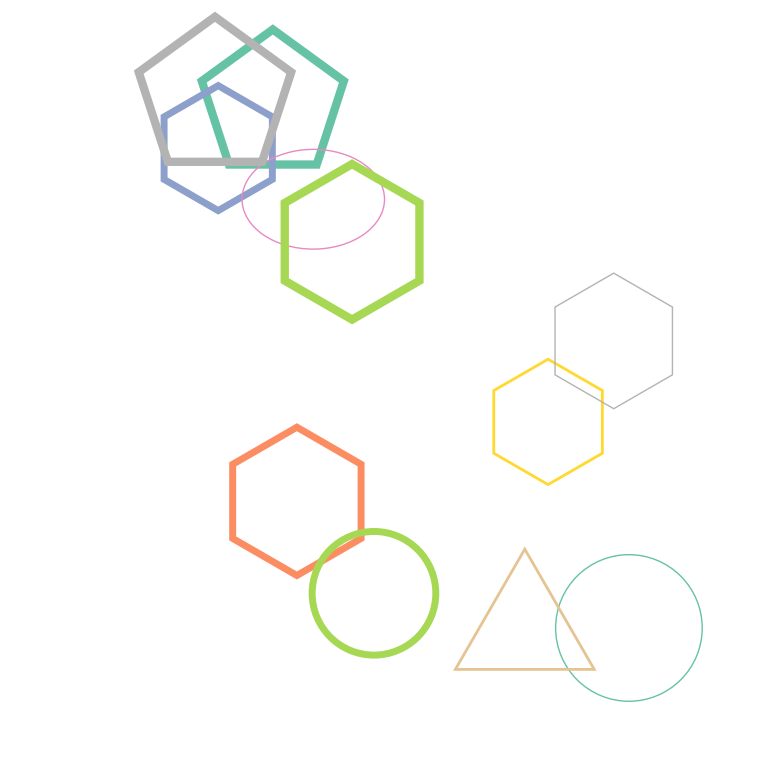[{"shape": "circle", "thickness": 0.5, "radius": 0.48, "center": [0.817, 0.184]}, {"shape": "pentagon", "thickness": 3, "radius": 0.48, "center": [0.354, 0.865]}, {"shape": "hexagon", "thickness": 2.5, "radius": 0.48, "center": [0.386, 0.349]}, {"shape": "hexagon", "thickness": 2.5, "radius": 0.41, "center": [0.283, 0.808]}, {"shape": "oval", "thickness": 0.5, "radius": 0.46, "center": [0.407, 0.741]}, {"shape": "hexagon", "thickness": 3, "radius": 0.5, "center": [0.457, 0.686]}, {"shape": "circle", "thickness": 2.5, "radius": 0.4, "center": [0.486, 0.23]}, {"shape": "hexagon", "thickness": 1, "radius": 0.41, "center": [0.712, 0.452]}, {"shape": "triangle", "thickness": 1, "radius": 0.52, "center": [0.682, 0.183]}, {"shape": "hexagon", "thickness": 0.5, "radius": 0.44, "center": [0.797, 0.557]}, {"shape": "pentagon", "thickness": 3, "radius": 0.52, "center": [0.279, 0.874]}]